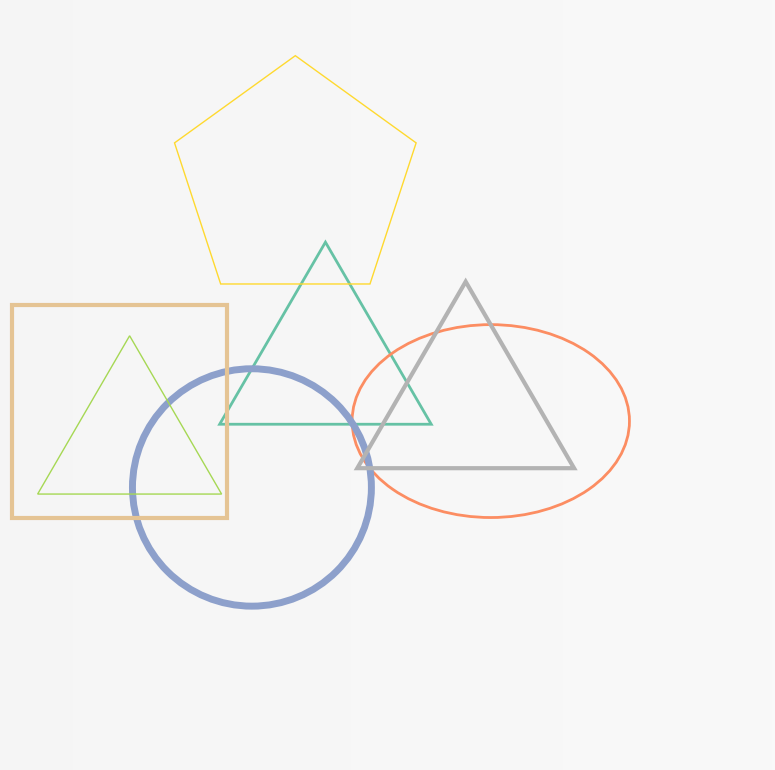[{"shape": "triangle", "thickness": 1, "radius": 0.79, "center": [0.42, 0.528]}, {"shape": "oval", "thickness": 1, "radius": 0.89, "center": [0.633, 0.453]}, {"shape": "circle", "thickness": 2.5, "radius": 0.77, "center": [0.325, 0.367]}, {"shape": "triangle", "thickness": 0.5, "radius": 0.69, "center": [0.167, 0.427]}, {"shape": "pentagon", "thickness": 0.5, "radius": 0.82, "center": [0.381, 0.764]}, {"shape": "square", "thickness": 1.5, "radius": 0.69, "center": [0.154, 0.466]}, {"shape": "triangle", "thickness": 1.5, "radius": 0.81, "center": [0.601, 0.473]}]